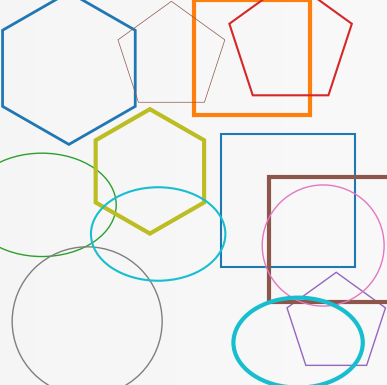[{"shape": "square", "thickness": 1.5, "radius": 0.86, "center": [0.742, 0.48]}, {"shape": "hexagon", "thickness": 2, "radius": 0.99, "center": [0.178, 0.823]}, {"shape": "square", "thickness": 3, "radius": 0.75, "center": [0.651, 0.85]}, {"shape": "oval", "thickness": 1, "radius": 0.96, "center": [0.108, 0.468]}, {"shape": "pentagon", "thickness": 1.5, "radius": 0.83, "center": [0.75, 0.887]}, {"shape": "pentagon", "thickness": 1, "radius": 0.67, "center": [0.868, 0.159]}, {"shape": "pentagon", "thickness": 0.5, "radius": 0.72, "center": [0.442, 0.852]}, {"shape": "square", "thickness": 3, "radius": 0.81, "center": [0.856, 0.378]}, {"shape": "circle", "thickness": 1, "radius": 0.79, "center": [0.834, 0.362]}, {"shape": "circle", "thickness": 1, "radius": 0.97, "center": [0.225, 0.165]}, {"shape": "hexagon", "thickness": 3, "radius": 0.81, "center": [0.387, 0.555]}, {"shape": "oval", "thickness": 1.5, "radius": 0.87, "center": [0.408, 0.392]}, {"shape": "oval", "thickness": 3, "radius": 0.83, "center": [0.769, 0.11]}]